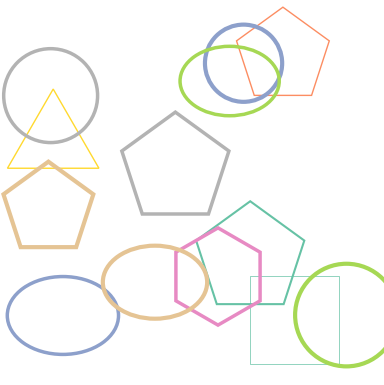[{"shape": "square", "thickness": 0.5, "radius": 0.57, "center": [0.766, 0.168]}, {"shape": "pentagon", "thickness": 1.5, "radius": 0.74, "center": [0.65, 0.33]}, {"shape": "pentagon", "thickness": 1, "radius": 0.63, "center": [0.735, 0.855]}, {"shape": "circle", "thickness": 3, "radius": 0.5, "center": [0.633, 0.836]}, {"shape": "oval", "thickness": 2.5, "radius": 0.72, "center": [0.163, 0.181]}, {"shape": "hexagon", "thickness": 2.5, "radius": 0.63, "center": [0.566, 0.282]}, {"shape": "circle", "thickness": 3, "radius": 0.67, "center": [0.9, 0.182]}, {"shape": "oval", "thickness": 2.5, "radius": 0.64, "center": [0.596, 0.79]}, {"shape": "triangle", "thickness": 1, "radius": 0.69, "center": [0.138, 0.632]}, {"shape": "pentagon", "thickness": 3, "radius": 0.61, "center": [0.126, 0.457]}, {"shape": "oval", "thickness": 3, "radius": 0.68, "center": [0.403, 0.267]}, {"shape": "pentagon", "thickness": 2.5, "radius": 0.73, "center": [0.456, 0.562]}, {"shape": "circle", "thickness": 2.5, "radius": 0.61, "center": [0.132, 0.752]}]